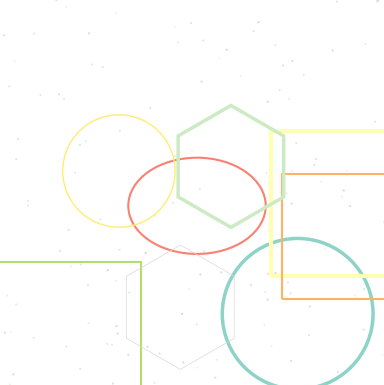[{"shape": "circle", "thickness": 2.5, "radius": 0.98, "center": [0.773, 0.185]}, {"shape": "square", "thickness": 3, "radius": 0.94, "center": [0.891, 0.471]}, {"shape": "oval", "thickness": 1.5, "radius": 0.89, "center": [0.512, 0.465]}, {"shape": "square", "thickness": 1.5, "radius": 0.81, "center": [0.893, 0.386]}, {"shape": "square", "thickness": 1.5, "radius": 0.96, "center": [0.173, 0.129]}, {"shape": "hexagon", "thickness": 0.5, "radius": 0.81, "center": [0.469, 0.202]}, {"shape": "hexagon", "thickness": 2.5, "radius": 0.79, "center": [0.6, 0.568]}, {"shape": "circle", "thickness": 1, "radius": 0.73, "center": [0.309, 0.556]}]